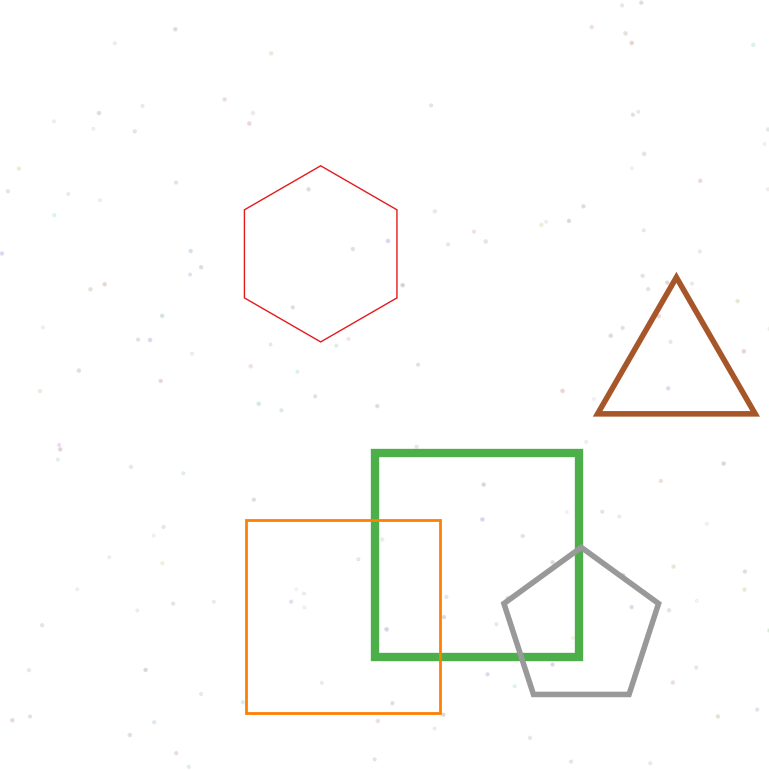[{"shape": "hexagon", "thickness": 0.5, "radius": 0.57, "center": [0.416, 0.67]}, {"shape": "square", "thickness": 3, "radius": 0.66, "center": [0.619, 0.279]}, {"shape": "square", "thickness": 1, "radius": 0.63, "center": [0.445, 0.199]}, {"shape": "triangle", "thickness": 2, "radius": 0.59, "center": [0.878, 0.522]}, {"shape": "pentagon", "thickness": 2, "radius": 0.53, "center": [0.755, 0.184]}]